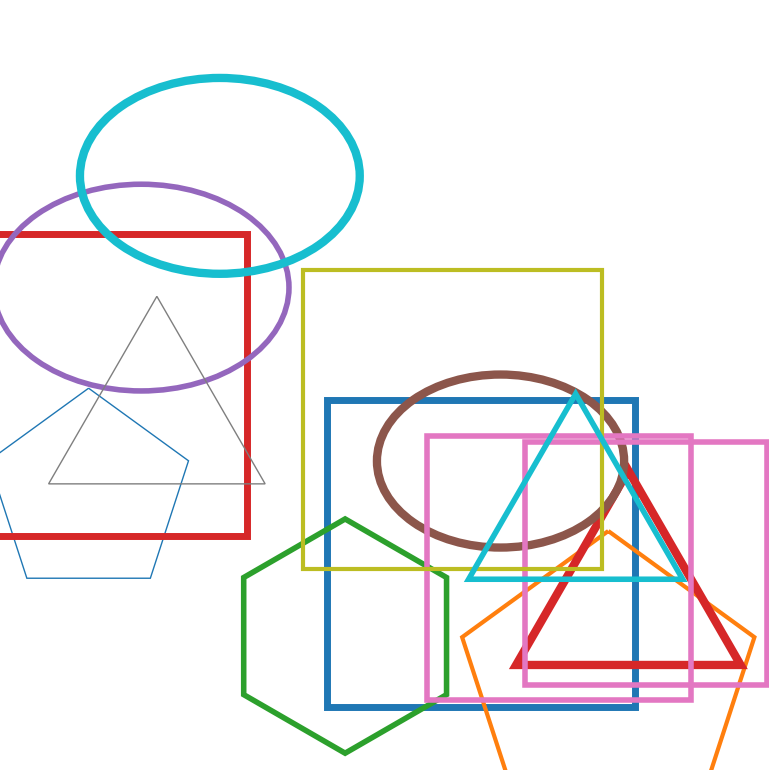[{"shape": "square", "thickness": 2.5, "radius": 1.0, "center": [0.625, 0.281]}, {"shape": "pentagon", "thickness": 0.5, "radius": 0.68, "center": [0.115, 0.359]}, {"shape": "pentagon", "thickness": 1.5, "radius": 1.0, "center": [0.79, 0.111]}, {"shape": "hexagon", "thickness": 2, "radius": 0.76, "center": [0.448, 0.174]}, {"shape": "triangle", "thickness": 3, "radius": 0.84, "center": [0.816, 0.221]}, {"shape": "square", "thickness": 2.5, "radius": 0.98, "center": [0.125, 0.5]}, {"shape": "oval", "thickness": 2, "radius": 0.96, "center": [0.184, 0.627]}, {"shape": "oval", "thickness": 3, "radius": 0.8, "center": [0.65, 0.401]}, {"shape": "square", "thickness": 2, "radius": 0.79, "center": [0.839, 0.268]}, {"shape": "square", "thickness": 2, "radius": 0.86, "center": [0.726, 0.262]}, {"shape": "triangle", "thickness": 0.5, "radius": 0.81, "center": [0.204, 0.453]}, {"shape": "square", "thickness": 1.5, "radius": 0.97, "center": [0.588, 0.455]}, {"shape": "oval", "thickness": 3, "radius": 0.91, "center": [0.286, 0.772]}, {"shape": "triangle", "thickness": 2, "radius": 0.8, "center": [0.748, 0.328]}]